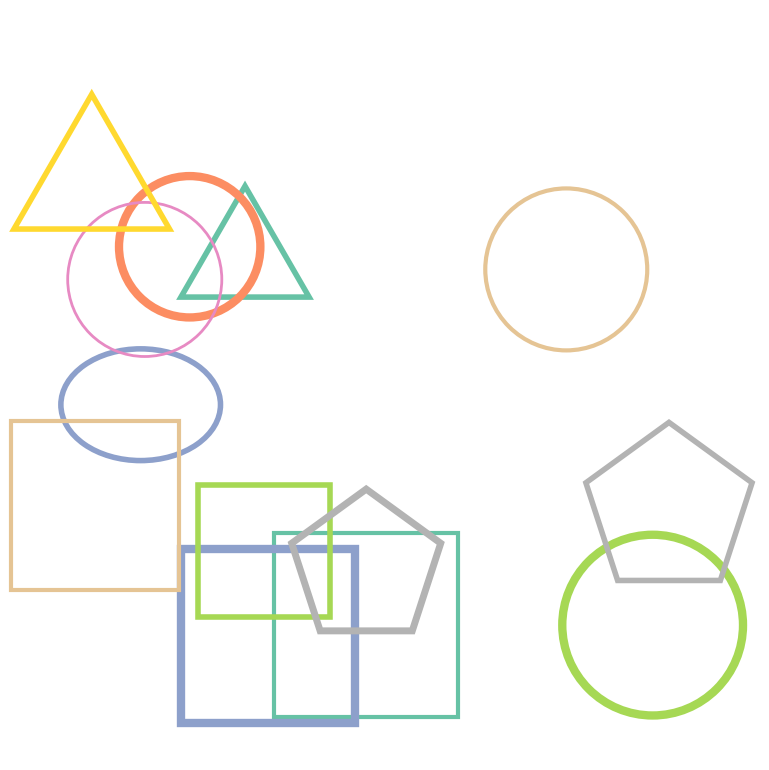[{"shape": "triangle", "thickness": 2, "radius": 0.48, "center": [0.318, 0.662]}, {"shape": "square", "thickness": 1.5, "radius": 0.6, "center": [0.475, 0.188]}, {"shape": "circle", "thickness": 3, "radius": 0.46, "center": [0.246, 0.68]}, {"shape": "square", "thickness": 3, "radius": 0.57, "center": [0.348, 0.174]}, {"shape": "oval", "thickness": 2, "radius": 0.52, "center": [0.183, 0.474]}, {"shape": "circle", "thickness": 1, "radius": 0.5, "center": [0.188, 0.637]}, {"shape": "circle", "thickness": 3, "radius": 0.59, "center": [0.848, 0.188]}, {"shape": "square", "thickness": 2, "radius": 0.43, "center": [0.343, 0.284]}, {"shape": "triangle", "thickness": 2, "radius": 0.58, "center": [0.119, 0.761]}, {"shape": "square", "thickness": 1.5, "radius": 0.55, "center": [0.124, 0.344]}, {"shape": "circle", "thickness": 1.5, "radius": 0.53, "center": [0.735, 0.65]}, {"shape": "pentagon", "thickness": 2.5, "radius": 0.51, "center": [0.476, 0.263]}, {"shape": "pentagon", "thickness": 2, "radius": 0.57, "center": [0.869, 0.338]}]